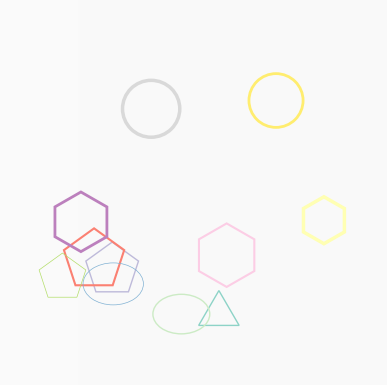[{"shape": "triangle", "thickness": 1, "radius": 0.3, "center": [0.565, 0.185]}, {"shape": "hexagon", "thickness": 2.5, "radius": 0.3, "center": [0.836, 0.428]}, {"shape": "pentagon", "thickness": 1, "radius": 0.36, "center": [0.289, 0.3]}, {"shape": "pentagon", "thickness": 1.5, "radius": 0.41, "center": [0.243, 0.325]}, {"shape": "oval", "thickness": 0.5, "radius": 0.39, "center": [0.292, 0.263]}, {"shape": "pentagon", "thickness": 0.5, "radius": 0.32, "center": [0.161, 0.279]}, {"shape": "hexagon", "thickness": 1.5, "radius": 0.41, "center": [0.585, 0.337]}, {"shape": "circle", "thickness": 2.5, "radius": 0.37, "center": [0.39, 0.717]}, {"shape": "hexagon", "thickness": 2, "radius": 0.39, "center": [0.209, 0.424]}, {"shape": "oval", "thickness": 1, "radius": 0.37, "center": [0.468, 0.184]}, {"shape": "circle", "thickness": 2, "radius": 0.35, "center": [0.712, 0.739]}]